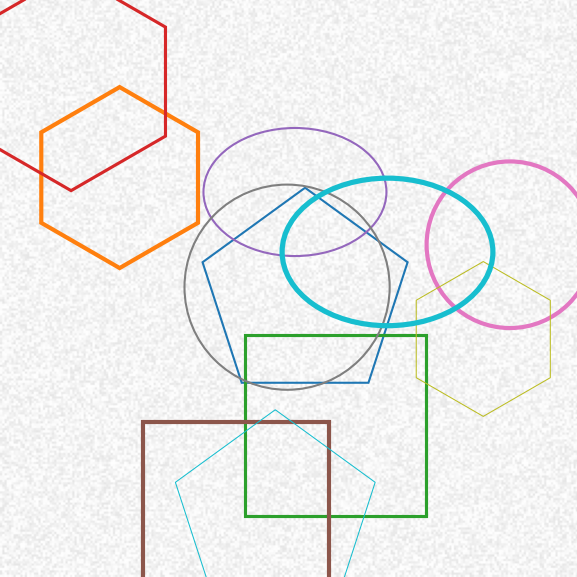[{"shape": "pentagon", "thickness": 1, "radius": 0.93, "center": [0.528, 0.487]}, {"shape": "hexagon", "thickness": 2, "radius": 0.78, "center": [0.207, 0.692]}, {"shape": "square", "thickness": 1.5, "radius": 0.78, "center": [0.58, 0.262]}, {"shape": "hexagon", "thickness": 1.5, "radius": 0.94, "center": [0.123, 0.858]}, {"shape": "oval", "thickness": 1, "radius": 0.79, "center": [0.511, 0.667]}, {"shape": "square", "thickness": 2, "radius": 0.81, "center": [0.409, 0.106]}, {"shape": "circle", "thickness": 2, "radius": 0.72, "center": [0.883, 0.575]}, {"shape": "circle", "thickness": 1, "radius": 0.89, "center": [0.497, 0.502]}, {"shape": "hexagon", "thickness": 0.5, "radius": 0.67, "center": [0.837, 0.412]}, {"shape": "oval", "thickness": 2.5, "radius": 0.91, "center": [0.671, 0.563]}, {"shape": "pentagon", "thickness": 0.5, "radius": 0.91, "center": [0.477, 0.108]}]